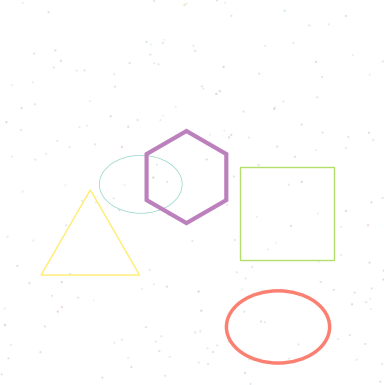[{"shape": "oval", "thickness": 0.5, "radius": 0.54, "center": [0.366, 0.521]}, {"shape": "oval", "thickness": 2.5, "radius": 0.67, "center": [0.722, 0.151]}, {"shape": "square", "thickness": 1, "radius": 0.61, "center": [0.746, 0.445]}, {"shape": "hexagon", "thickness": 3, "radius": 0.6, "center": [0.484, 0.54]}, {"shape": "triangle", "thickness": 1, "radius": 0.74, "center": [0.235, 0.359]}]